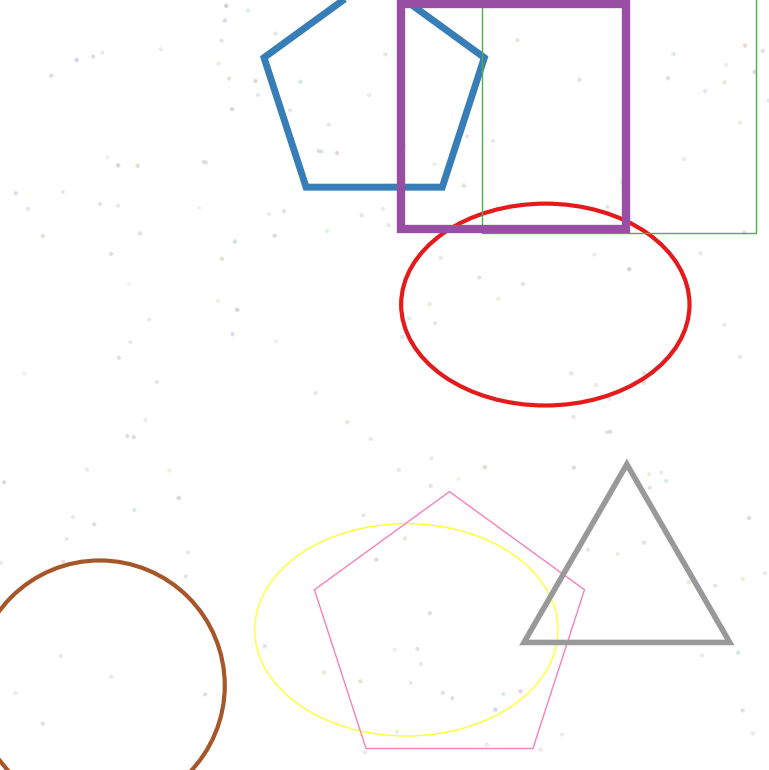[{"shape": "oval", "thickness": 1.5, "radius": 0.94, "center": [0.708, 0.604]}, {"shape": "pentagon", "thickness": 2.5, "radius": 0.75, "center": [0.486, 0.879]}, {"shape": "square", "thickness": 0.5, "radius": 0.89, "center": [0.804, 0.875]}, {"shape": "square", "thickness": 3, "radius": 0.73, "center": [0.667, 0.848]}, {"shape": "oval", "thickness": 0.5, "radius": 0.98, "center": [0.528, 0.182]}, {"shape": "circle", "thickness": 1.5, "radius": 0.81, "center": [0.13, 0.11]}, {"shape": "pentagon", "thickness": 0.5, "radius": 0.92, "center": [0.584, 0.177]}, {"shape": "triangle", "thickness": 2, "radius": 0.77, "center": [0.814, 0.243]}]